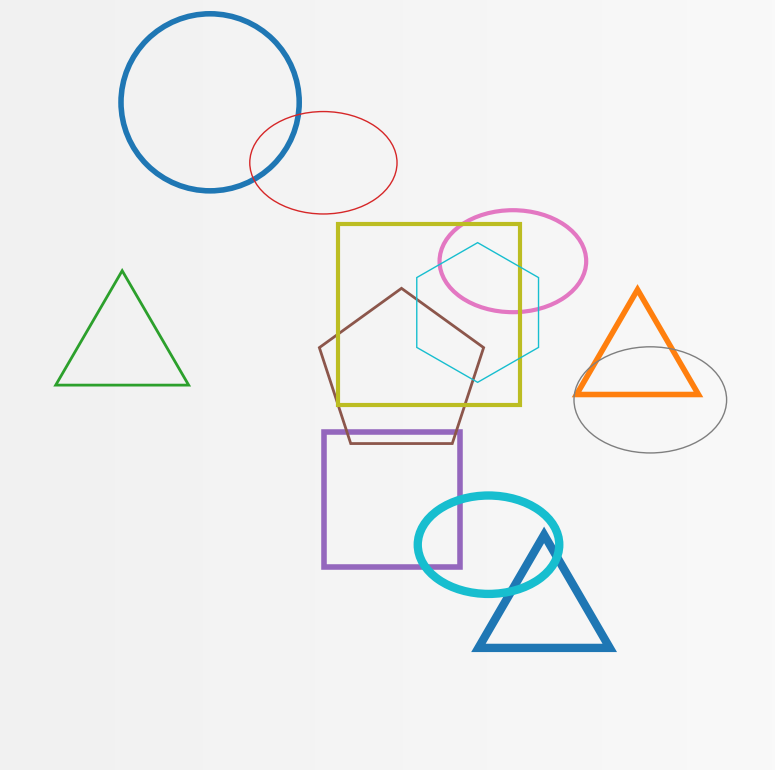[{"shape": "triangle", "thickness": 3, "radius": 0.49, "center": [0.702, 0.207]}, {"shape": "circle", "thickness": 2, "radius": 0.57, "center": [0.271, 0.867]}, {"shape": "triangle", "thickness": 2, "radius": 0.45, "center": [0.823, 0.533]}, {"shape": "triangle", "thickness": 1, "radius": 0.5, "center": [0.158, 0.549]}, {"shape": "oval", "thickness": 0.5, "radius": 0.48, "center": [0.417, 0.789]}, {"shape": "square", "thickness": 2, "radius": 0.44, "center": [0.506, 0.351]}, {"shape": "pentagon", "thickness": 1, "radius": 0.56, "center": [0.518, 0.514]}, {"shape": "oval", "thickness": 1.5, "radius": 0.47, "center": [0.662, 0.661]}, {"shape": "oval", "thickness": 0.5, "radius": 0.49, "center": [0.839, 0.481]}, {"shape": "square", "thickness": 1.5, "radius": 0.59, "center": [0.554, 0.592]}, {"shape": "oval", "thickness": 3, "radius": 0.46, "center": [0.63, 0.293]}, {"shape": "hexagon", "thickness": 0.5, "radius": 0.45, "center": [0.616, 0.594]}]